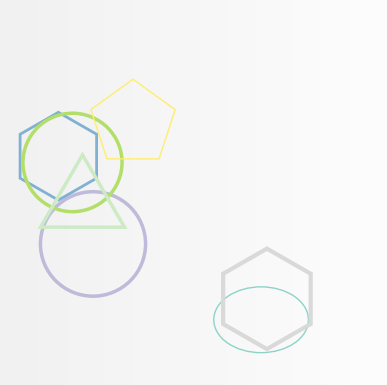[{"shape": "oval", "thickness": 1, "radius": 0.61, "center": [0.674, 0.169]}, {"shape": "circle", "thickness": 2.5, "radius": 0.68, "center": [0.24, 0.366]}, {"shape": "hexagon", "thickness": 2, "radius": 0.57, "center": [0.151, 0.594]}, {"shape": "circle", "thickness": 2.5, "radius": 0.64, "center": [0.187, 0.578]}, {"shape": "hexagon", "thickness": 3, "radius": 0.65, "center": [0.689, 0.224]}, {"shape": "triangle", "thickness": 2.5, "radius": 0.63, "center": [0.213, 0.473]}, {"shape": "pentagon", "thickness": 1, "radius": 0.57, "center": [0.343, 0.68]}]